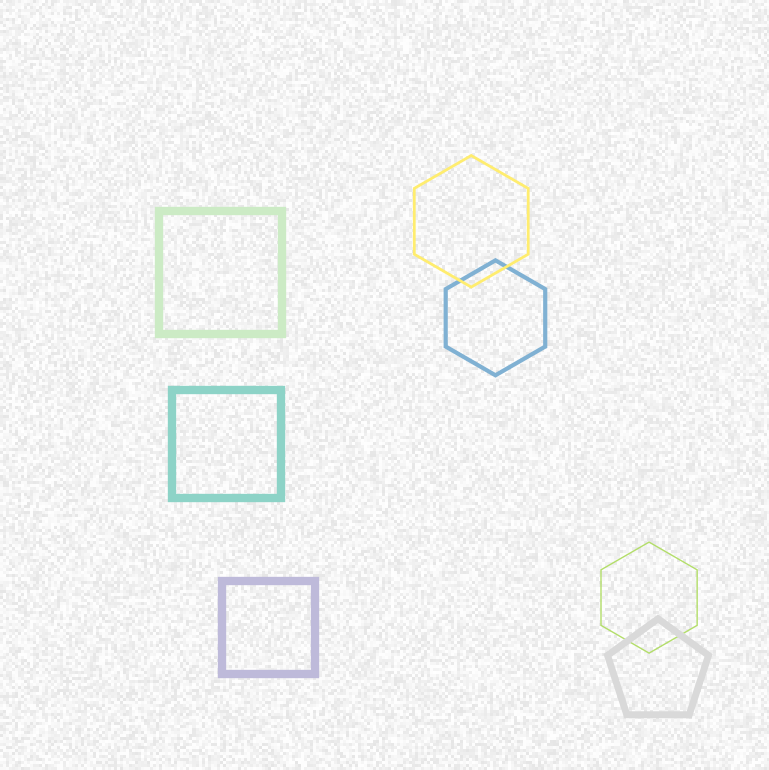[{"shape": "square", "thickness": 3, "radius": 0.35, "center": [0.294, 0.423]}, {"shape": "square", "thickness": 3, "radius": 0.3, "center": [0.349, 0.185]}, {"shape": "hexagon", "thickness": 1.5, "radius": 0.37, "center": [0.643, 0.587]}, {"shape": "hexagon", "thickness": 0.5, "radius": 0.36, "center": [0.843, 0.224]}, {"shape": "pentagon", "thickness": 2.5, "radius": 0.34, "center": [0.855, 0.128]}, {"shape": "square", "thickness": 3, "radius": 0.4, "center": [0.286, 0.646]}, {"shape": "hexagon", "thickness": 1, "radius": 0.43, "center": [0.612, 0.713]}]